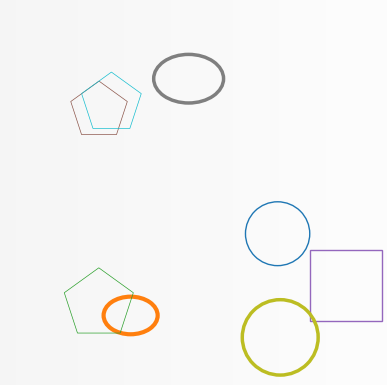[{"shape": "circle", "thickness": 1, "radius": 0.41, "center": [0.716, 0.393]}, {"shape": "oval", "thickness": 3, "radius": 0.35, "center": [0.337, 0.181]}, {"shape": "pentagon", "thickness": 0.5, "radius": 0.47, "center": [0.255, 0.211]}, {"shape": "square", "thickness": 1, "radius": 0.46, "center": [0.893, 0.258]}, {"shape": "pentagon", "thickness": 0.5, "radius": 0.38, "center": [0.256, 0.713]}, {"shape": "oval", "thickness": 2.5, "radius": 0.45, "center": [0.487, 0.796]}, {"shape": "circle", "thickness": 2.5, "radius": 0.49, "center": [0.723, 0.124]}, {"shape": "pentagon", "thickness": 0.5, "radius": 0.4, "center": [0.288, 0.732]}]